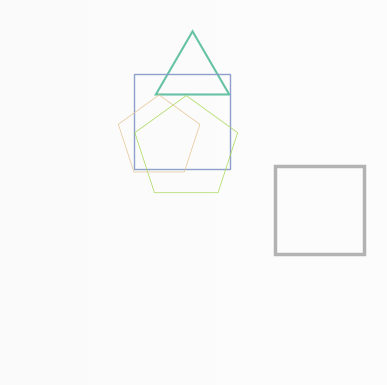[{"shape": "triangle", "thickness": 1.5, "radius": 0.55, "center": [0.497, 0.809]}, {"shape": "square", "thickness": 1, "radius": 0.62, "center": [0.47, 0.685]}, {"shape": "pentagon", "thickness": 0.5, "radius": 0.7, "center": [0.481, 0.612]}, {"shape": "pentagon", "thickness": 0.5, "radius": 0.55, "center": [0.411, 0.643]}, {"shape": "square", "thickness": 2.5, "radius": 0.57, "center": [0.824, 0.455]}]